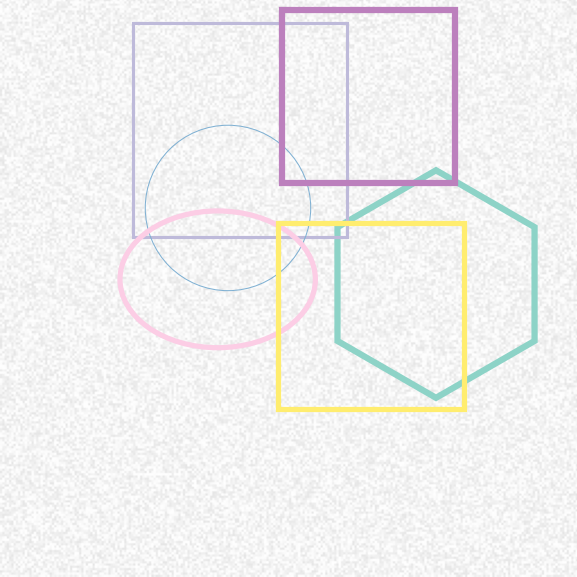[{"shape": "hexagon", "thickness": 3, "radius": 0.99, "center": [0.755, 0.507]}, {"shape": "square", "thickness": 1.5, "radius": 0.93, "center": [0.415, 0.774]}, {"shape": "circle", "thickness": 0.5, "radius": 0.72, "center": [0.395, 0.639]}, {"shape": "oval", "thickness": 2.5, "radius": 0.85, "center": [0.377, 0.515]}, {"shape": "square", "thickness": 3, "radius": 0.75, "center": [0.639, 0.832]}, {"shape": "square", "thickness": 2.5, "radius": 0.81, "center": [0.643, 0.452]}]